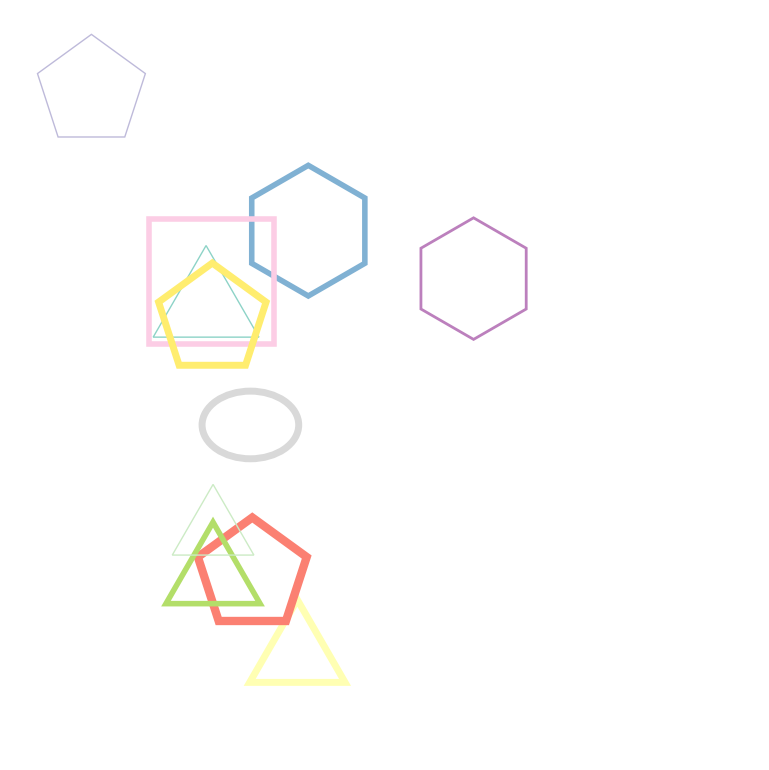[{"shape": "triangle", "thickness": 0.5, "radius": 0.4, "center": [0.268, 0.602]}, {"shape": "triangle", "thickness": 2.5, "radius": 0.36, "center": [0.386, 0.15]}, {"shape": "pentagon", "thickness": 0.5, "radius": 0.37, "center": [0.119, 0.882]}, {"shape": "pentagon", "thickness": 3, "radius": 0.37, "center": [0.328, 0.254]}, {"shape": "hexagon", "thickness": 2, "radius": 0.42, "center": [0.4, 0.7]}, {"shape": "triangle", "thickness": 2, "radius": 0.35, "center": [0.277, 0.251]}, {"shape": "square", "thickness": 2, "radius": 0.41, "center": [0.275, 0.634]}, {"shape": "oval", "thickness": 2.5, "radius": 0.31, "center": [0.325, 0.448]}, {"shape": "hexagon", "thickness": 1, "radius": 0.39, "center": [0.615, 0.638]}, {"shape": "triangle", "thickness": 0.5, "radius": 0.31, "center": [0.277, 0.31]}, {"shape": "pentagon", "thickness": 2.5, "radius": 0.37, "center": [0.276, 0.585]}]